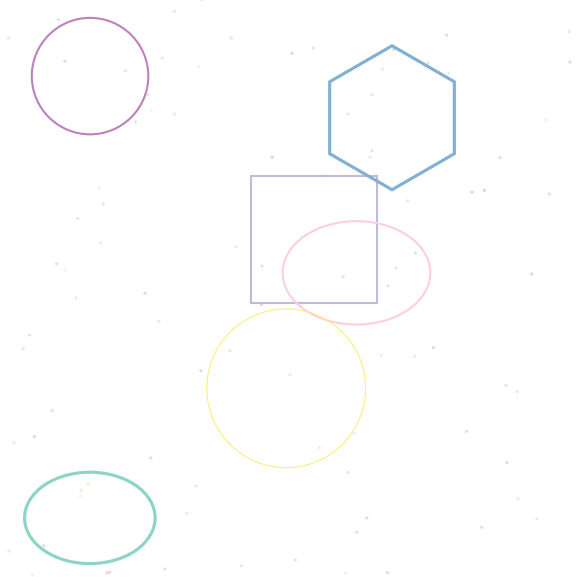[{"shape": "oval", "thickness": 1.5, "radius": 0.57, "center": [0.156, 0.102]}, {"shape": "square", "thickness": 1, "radius": 0.55, "center": [0.544, 0.584]}, {"shape": "hexagon", "thickness": 1.5, "radius": 0.62, "center": [0.679, 0.795]}, {"shape": "oval", "thickness": 1, "radius": 0.64, "center": [0.617, 0.527]}, {"shape": "circle", "thickness": 1, "radius": 0.5, "center": [0.156, 0.867]}, {"shape": "circle", "thickness": 0.5, "radius": 0.69, "center": [0.496, 0.327]}]